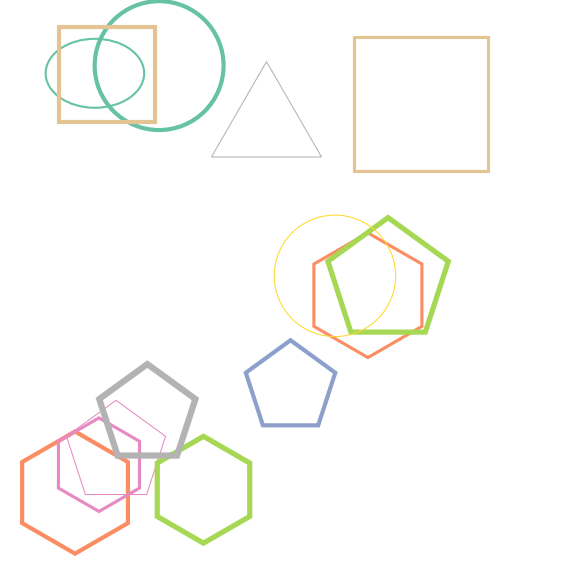[{"shape": "circle", "thickness": 2, "radius": 0.56, "center": [0.276, 0.886]}, {"shape": "oval", "thickness": 1, "radius": 0.43, "center": [0.164, 0.872]}, {"shape": "hexagon", "thickness": 2, "radius": 0.53, "center": [0.13, 0.146]}, {"shape": "hexagon", "thickness": 1.5, "radius": 0.54, "center": [0.637, 0.488]}, {"shape": "pentagon", "thickness": 2, "radius": 0.41, "center": [0.503, 0.329]}, {"shape": "hexagon", "thickness": 1.5, "radius": 0.41, "center": [0.171, 0.194]}, {"shape": "pentagon", "thickness": 0.5, "radius": 0.45, "center": [0.201, 0.216]}, {"shape": "pentagon", "thickness": 2.5, "radius": 0.55, "center": [0.672, 0.513]}, {"shape": "hexagon", "thickness": 2.5, "radius": 0.46, "center": [0.352, 0.151]}, {"shape": "circle", "thickness": 0.5, "radius": 0.53, "center": [0.58, 0.522]}, {"shape": "square", "thickness": 2, "radius": 0.41, "center": [0.185, 0.87]}, {"shape": "square", "thickness": 1.5, "radius": 0.58, "center": [0.729, 0.819]}, {"shape": "triangle", "thickness": 0.5, "radius": 0.55, "center": [0.461, 0.782]}, {"shape": "pentagon", "thickness": 3, "radius": 0.44, "center": [0.255, 0.281]}]